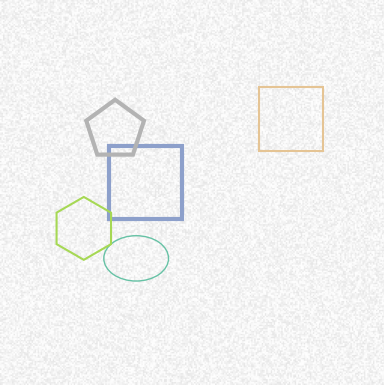[{"shape": "oval", "thickness": 1, "radius": 0.42, "center": [0.354, 0.329]}, {"shape": "square", "thickness": 3, "radius": 0.47, "center": [0.379, 0.525]}, {"shape": "hexagon", "thickness": 1.5, "radius": 0.41, "center": [0.218, 0.407]}, {"shape": "square", "thickness": 1.5, "radius": 0.41, "center": [0.756, 0.69]}, {"shape": "pentagon", "thickness": 3, "radius": 0.39, "center": [0.299, 0.662]}]